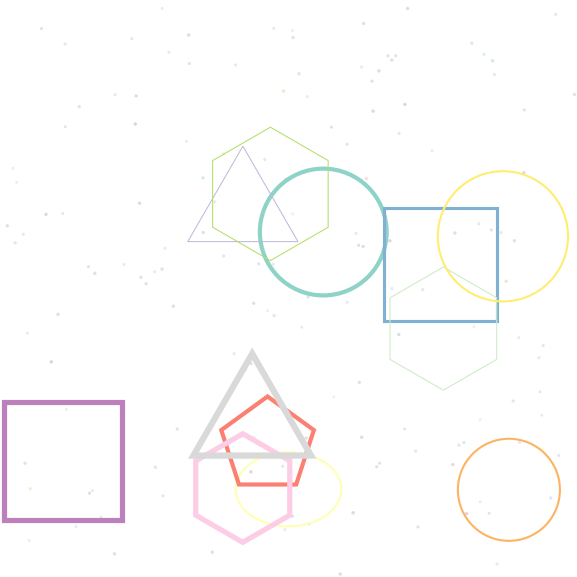[{"shape": "circle", "thickness": 2, "radius": 0.55, "center": [0.56, 0.597]}, {"shape": "oval", "thickness": 1, "radius": 0.46, "center": [0.5, 0.152]}, {"shape": "triangle", "thickness": 0.5, "radius": 0.55, "center": [0.421, 0.636]}, {"shape": "pentagon", "thickness": 2, "radius": 0.42, "center": [0.463, 0.228]}, {"shape": "square", "thickness": 1.5, "radius": 0.49, "center": [0.762, 0.541]}, {"shape": "circle", "thickness": 1, "radius": 0.44, "center": [0.881, 0.151]}, {"shape": "hexagon", "thickness": 0.5, "radius": 0.58, "center": [0.468, 0.663]}, {"shape": "hexagon", "thickness": 2.5, "radius": 0.47, "center": [0.42, 0.154]}, {"shape": "triangle", "thickness": 3, "radius": 0.59, "center": [0.437, 0.269]}, {"shape": "square", "thickness": 2.5, "radius": 0.51, "center": [0.109, 0.201]}, {"shape": "hexagon", "thickness": 0.5, "radius": 0.53, "center": [0.768, 0.43]}, {"shape": "circle", "thickness": 1, "radius": 0.56, "center": [0.871, 0.59]}]